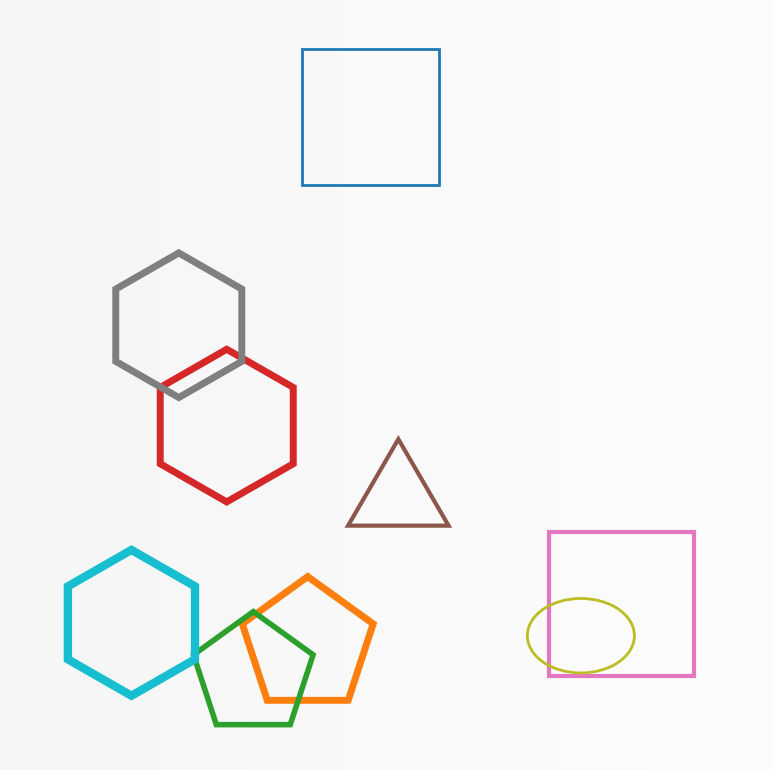[{"shape": "square", "thickness": 1, "radius": 0.44, "center": [0.478, 0.848]}, {"shape": "pentagon", "thickness": 2.5, "radius": 0.44, "center": [0.397, 0.162]}, {"shape": "pentagon", "thickness": 2, "radius": 0.41, "center": [0.327, 0.125]}, {"shape": "hexagon", "thickness": 2.5, "radius": 0.5, "center": [0.293, 0.447]}, {"shape": "triangle", "thickness": 1.5, "radius": 0.37, "center": [0.514, 0.355]}, {"shape": "square", "thickness": 1.5, "radius": 0.47, "center": [0.802, 0.216]}, {"shape": "hexagon", "thickness": 2.5, "radius": 0.47, "center": [0.231, 0.578]}, {"shape": "oval", "thickness": 1, "radius": 0.35, "center": [0.75, 0.174]}, {"shape": "hexagon", "thickness": 3, "radius": 0.47, "center": [0.17, 0.191]}]